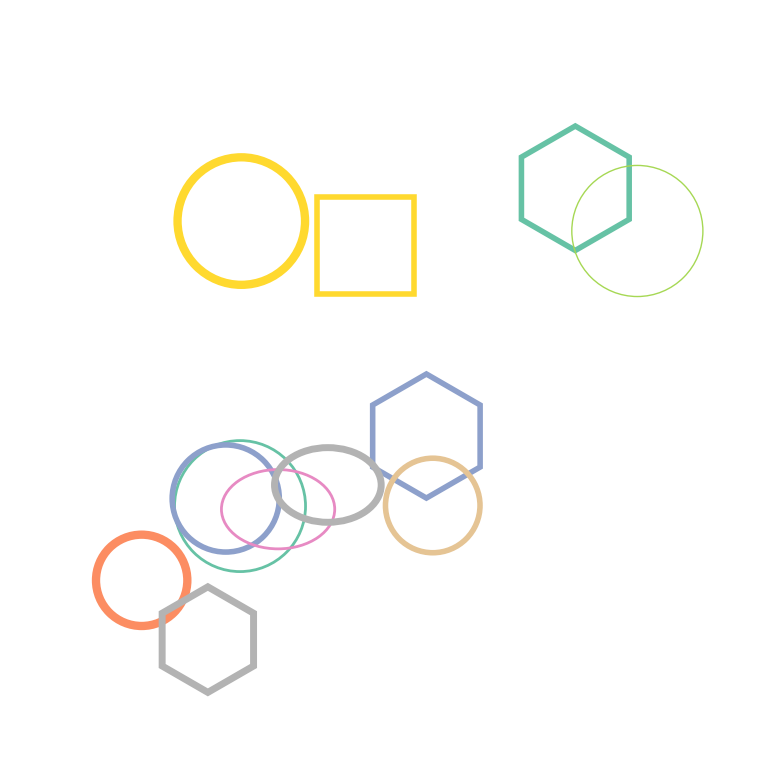[{"shape": "hexagon", "thickness": 2, "radius": 0.4, "center": [0.747, 0.756]}, {"shape": "circle", "thickness": 1, "radius": 0.43, "center": [0.312, 0.343]}, {"shape": "circle", "thickness": 3, "radius": 0.3, "center": [0.184, 0.246]}, {"shape": "hexagon", "thickness": 2, "radius": 0.4, "center": [0.554, 0.434]}, {"shape": "circle", "thickness": 2, "radius": 0.35, "center": [0.293, 0.353]}, {"shape": "oval", "thickness": 1, "radius": 0.37, "center": [0.361, 0.339]}, {"shape": "circle", "thickness": 0.5, "radius": 0.43, "center": [0.828, 0.7]}, {"shape": "square", "thickness": 2, "radius": 0.31, "center": [0.475, 0.681]}, {"shape": "circle", "thickness": 3, "radius": 0.41, "center": [0.313, 0.713]}, {"shape": "circle", "thickness": 2, "radius": 0.31, "center": [0.562, 0.344]}, {"shape": "hexagon", "thickness": 2.5, "radius": 0.34, "center": [0.27, 0.169]}, {"shape": "oval", "thickness": 2.5, "radius": 0.35, "center": [0.426, 0.37]}]